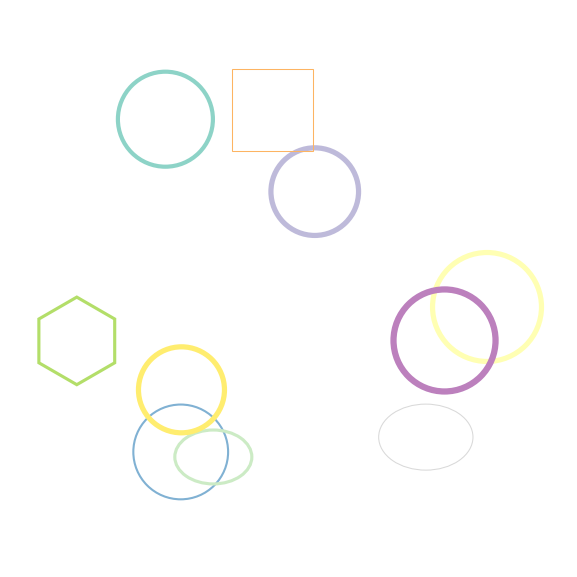[{"shape": "circle", "thickness": 2, "radius": 0.41, "center": [0.286, 0.793]}, {"shape": "circle", "thickness": 2.5, "radius": 0.47, "center": [0.843, 0.468]}, {"shape": "circle", "thickness": 2.5, "radius": 0.38, "center": [0.545, 0.667]}, {"shape": "circle", "thickness": 1, "radius": 0.41, "center": [0.313, 0.217]}, {"shape": "square", "thickness": 0.5, "radius": 0.35, "center": [0.472, 0.808]}, {"shape": "hexagon", "thickness": 1.5, "radius": 0.38, "center": [0.133, 0.409]}, {"shape": "oval", "thickness": 0.5, "radius": 0.41, "center": [0.737, 0.242]}, {"shape": "circle", "thickness": 3, "radius": 0.44, "center": [0.77, 0.41]}, {"shape": "oval", "thickness": 1.5, "radius": 0.33, "center": [0.369, 0.208]}, {"shape": "circle", "thickness": 2.5, "radius": 0.37, "center": [0.314, 0.324]}]